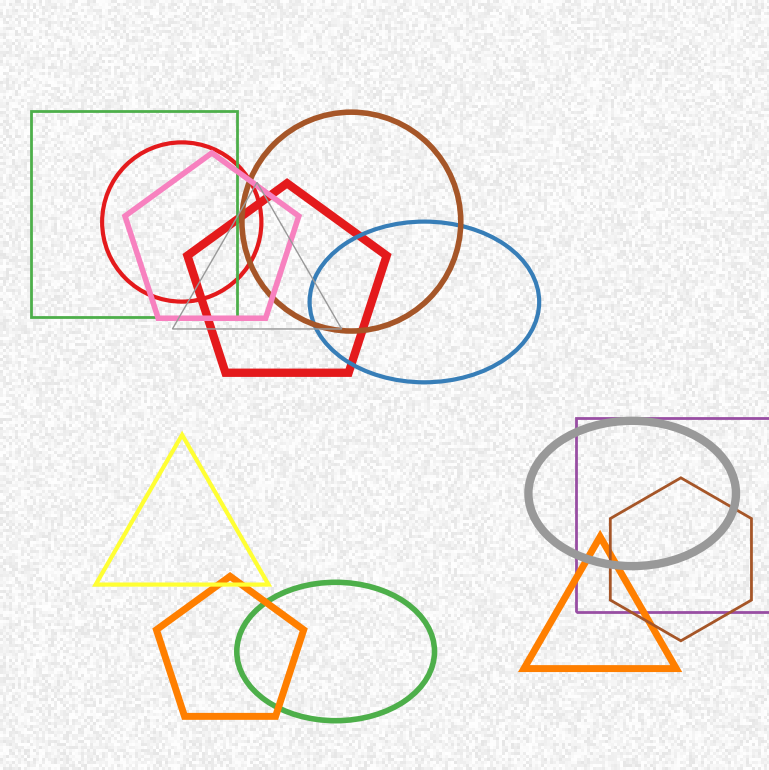[{"shape": "pentagon", "thickness": 3, "radius": 0.68, "center": [0.373, 0.626]}, {"shape": "circle", "thickness": 1.5, "radius": 0.52, "center": [0.236, 0.712]}, {"shape": "oval", "thickness": 1.5, "radius": 0.75, "center": [0.551, 0.608]}, {"shape": "oval", "thickness": 2, "radius": 0.64, "center": [0.436, 0.154]}, {"shape": "square", "thickness": 1, "radius": 0.67, "center": [0.174, 0.723]}, {"shape": "square", "thickness": 1, "radius": 0.63, "center": [0.874, 0.331]}, {"shape": "pentagon", "thickness": 2.5, "radius": 0.5, "center": [0.299, 0.151]}, {"shape": "triangle", "thickness": 2.5, "radius": 0.57, "center": [0.779, 0.189]}, {"shape": "triangle", "thickness": 1.5, "radius": 0.65, "center": [0.236, 0.306]}, {"shape": "hexagon", "thickness": 1, "radius": 0.53, "center": [0.884, 0.274]}, {"shape": "circle", "thickness": 2, "radius": 0.71, "center": [0.456, 0.712]}, {"shape": "pentagon", "thickness": 2, "radius": 0.59, "center": [0.275, 0.683]}, {"shape": "oval", "thickness": 3, "radius": 0.67, "center": [0.821, 0.359]}, {"shape": "triangle", "thickness": 0.5, "radius": 0.63, "center": [0.334, 0.636]}]